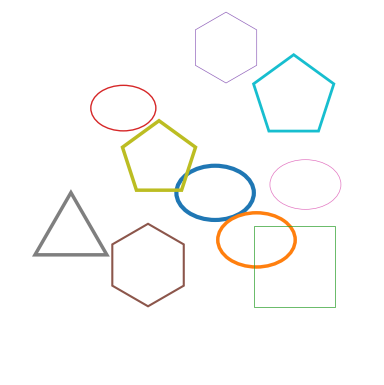[{"shape": "oval", "thickness": 3, "radius": 0.5, "center": [0.559, 0.499]}, {"shape": "oval", "thickness": 2.5, "radius": 0.5, "center": [0.666, 0.377]}, {"shape": "square", "thickness": 0.5, "radius": 0.53, "center": [0.765, 0.308]}, {"shape": "oval", "thickness": 1, "radius": 0.42, "center": [0.32, 0.719]}, {"shape": "hexagon", "thickness": 0.5, "radius": 0.46, "center": [0.587, 0.876]}, {"shape": "hexagon", "thickness": 1.5, "radius": 0.54, "center": [0.385, 0.312]}, {"shape": "oval", "thickness": 0.5, "radius": 0.46, "center": [0.793, 0.521]}, {"shape": "triangle", "thickness": 2.5, "radius": 0.54, "center": [0.184, 0.392]}, {"shape": "pentagon", "thickness": 2.5, "radius": 0.5, "center": [0.413, 0.587]}, {"shape": "pentagon", "thickness": 2, "radius": 0.55, "center": [0.763, 0.748]}]